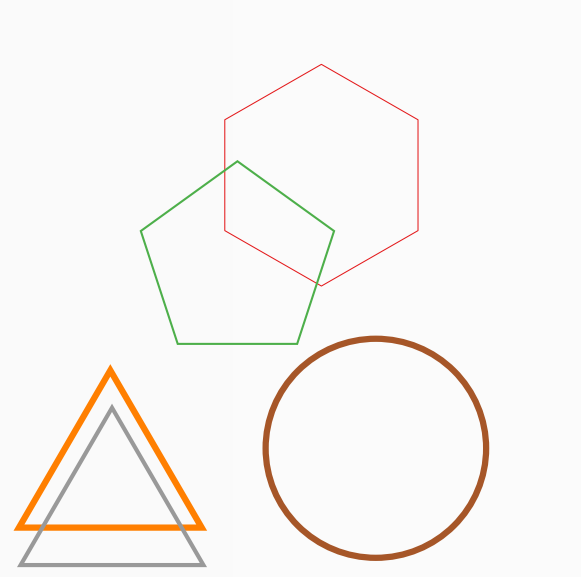[{"shape": "hexagon", "thickness": 0.5, "radius": 0.96, "center": [0.553, 0.696]}, {"shape": "pentagon", "thickness": 1, "radius": 0.87, "center": [0.409, 0.545]}, {"shape": "triangle", "thickness": 3, "radius": 0.91, "center": [0.19, 0.176]}, {"shape": "circle", "thickness": 3, "radius": 0.95, "center": [0.647, 0.223]}, {"shape": "triangle", "thickness": 2, "radius": 0.91, "center": [0.193, 0.111]}]